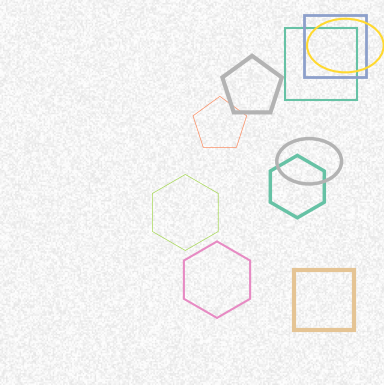[{"shape": "hexagon", "thickness": 2.5, "radius": 0.4, "center": [0.772, 0.515]}, {"shape": "square", "thickness": 1.5, "radius": 0.46, "center": [0.834, 0.833]}, {"shape": "pentagon", "thickness": 0.5, "radius": 0.37, "center": [0.571, 0.676]}, {"shape": "square", "thickness": 2, "radius": 0.4, "center": [0.87, 0.881]}, {"shape": "hexagon", "thickness": 1.5, "radius": 0.5, "center": [0.564, 0.274]}, {"shape": "hexagon", "thickness": 0.5, "radius": 0.49, "center": [0.481, 0.448]}, {"shape": "oval", "thickness": 1.5, "radius": 0.5, "center": [0.897, 0.882]}, {"shape": "square", "thickness": 3, "radius": 0.39, "center": [0.841, 0.22]}, {"shape": "pentagon", "thickness": 3, "radius": 0.41, "center": [0.655, 0.774]}, {"shape": "oval", "thickness": 2.5, "radius": 0.42, "center": [0.803, 0.581]}]